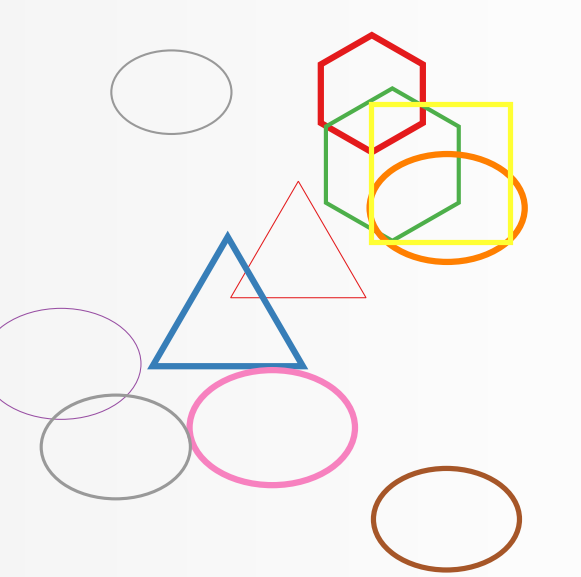[{"shape": "hexagon", "thickness": 3, "radius": 0.51, "center": [0.64, 0.837]}, {"shape": "triangle", "thickness": 0.5, "radius": 0.67, "center": [0.513, 0.551]}, {"shape": "triangle", "thickness": 3, "radius": 0.75, "center": [0.392, 0.44]}, {"shape": "hexagon", "thickness": 2, "radius": 0.66, "center": [0.675, 0.714]}, {"shape": "oval", "thickness": 0.5, "radius": 0.69, "center": [0.105, 0.369]}, {"shape": "oval", "thickness": 3, "radius": 0.67, "center": [0.769, 0.639]}, {"shape": "square", "thickness": 2.5, "radius": 0.6, "center": [0.758, 0.699]}, {"shape": "oval", "thickness": 2.5, "radius": 0.63, "center": [0.768, 0.1]}, {"shape": "oval", "thickness": 3, "radius": 0.71, "center": [0.468, 0.259]}, {"shape": "oval", "thickness": 1, "radius": 0.52, "center": [0.295, 0.839]}, {"shape": "oval", "thickness": 1.5, "radius": 0.64, "center": [0.199, 0.225]}]